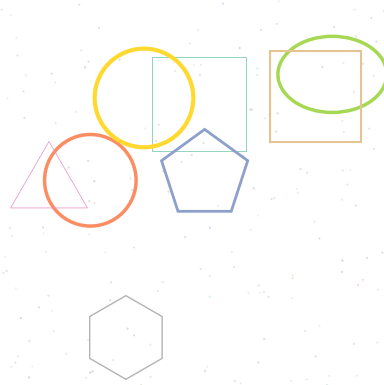[{"shape": "square", "thickness": 0.5, "radius": 0.61, "center": [0.517, 0.73]}, {"shape": "circle", "thickness": 2.5, "radius": 0.59, "center": [0.235, 0.532]}, {"shape": "pentagon", "thickness": 2, "radius": 0.59, "center": [0.531, 0.546]}, {"shape": "triangle", "thickness": 0.5, "radius": 0.58, "center": [0.127, 0.517]}, {"shape": "oval", "thickness": 2.5, "radius": 0.71, "center": [0.863, 0.807]}, {"shape": "circle", "thickness": 3, "radius": 0.64, "center": [0.374, 0.746]}, {"shape": "square", "thickness": 1.5, "radius": 0.59, "center": [0.82, 0.75]}, {"shape": "hexagon", "thickness": 1, "radius": 0.54, "center": [0.327, 0.123]}]